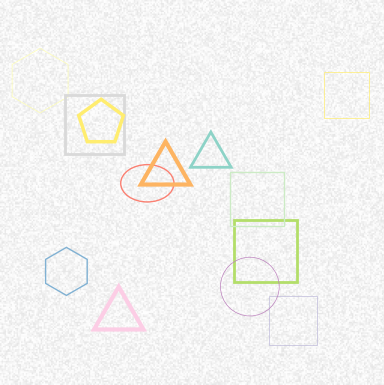[{"shape": "triangle", "thickness": 2, "radius": 0.3, "center": [0.548, 0.596]}, {"shape": "hexagon", "thickness": 0.5, "radius": 0.42, "center": [0.104, 0.791]}, {"shape": "square", "thickness": 0.5, "radius": 0.32, "center": [0.761, 0.167]}, {"shape": "oval", "thickness": 1, "radius": 0.35, "center": [0.383, 0.524]}, {"shape": "hexagon", "thickness": 1, "radius": 0.31, "center": [0.172, 0.295]}, {"shape": "triangle", "thickness": 3, "radius": 0.37, "center": [0.43, 0.558]}, {"shape": "square", "thickness": 2, "radius": 0.41, "center": [0.69, 0.348]}, {"shape": "triangle", "thickness": 3, "radius": 0.37, "center": [0.308, 0.181]}, {"shape": "square", "thickness": 2, "radius": 0.39, "center": [0.246, 0.676]}, {"shape": "circle", "thickness": 0.5, "radius": 0.38, "center": [0.649, 0.256]}, {"shape": "square", "thickness": 1, "radius": 0.35, "center": [0.667, 0.483]}, {"shape": "pentagon", "thickness": 2.5, "radius": 0.3, "center": [0.263, 0.681]}, {"shape": "square", "thickness": 0.5, "radius": 0.3, "center": [0.9, 0.753]}]